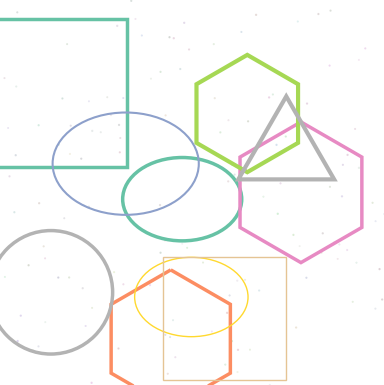[{"shape": "square", "thickness": 2.5, "radius": 0.96, "center": [0.138, 0.759]}, {"shape": "oval", "thickness": 2.5, "radius": 0.77, "center": [0.473, 0.483]}, {"shape": "hexagon", "thickness": 2.5, "radius": 0.89, "center": [0.444, 0.12]}, {"shape": "oval", "thickness": 1.5, "radius": 0.95, "center": [0.327, 0.575]}, {"shape": "hexagon", "thickness": 2.5, "radius": 0.91, "center": [0.782, 0.501]}, {"shape": "hexagon", "thickness": 3, "radius": 0.76, "center": [0.642, 0.705]}, {"shape": "oval", "thickness": 1, "radius": 0.74, "center": [0.497, 0.229]}, {"shape": "square", "thickness": 1, "radius": 0.8, "center": [0.583, 0.173]}, {"shape": "circle", "thickness": 2.5, "radius": 0.8, "center": [0.132, 0.241]}, {"shape": "triangle", "thickness": 3, "radius": 0.72, "center": [0.744, 0.606]}]